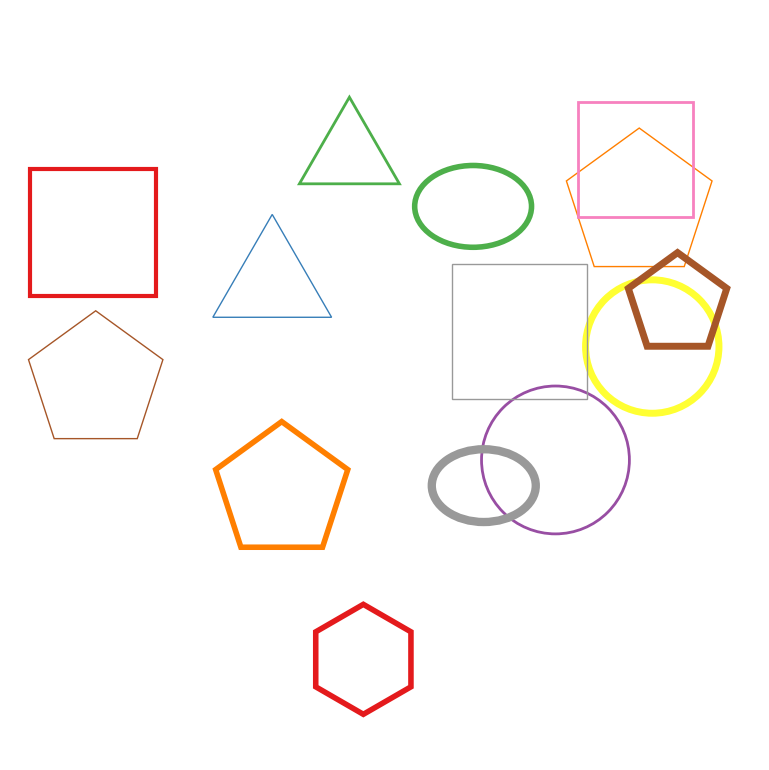[{"shape": "square", "thickness": 1.5, "radius": 0.41, "center": [0.121, 0.698]}, {"shape": "hexagon", "thickness": 2, "radius": 0.36, "center": [0.472, 0.144]}, {"shape": "triangle", "thickness": 0.5, "radius": 0.45, "center": [0.354, 0.632]}, {"shape": "oval", "thickness": 2, "radius": 0.38, "center": [0.614, 0.732]}, {"shape": "triangle", "thickness": 1, "radius": 0.37, "center": [0.454, 0.799]}, {"shape": "circle", "thickness": 1, "radius": 0.48, "center": [0.721, 0.403]}, {"shape": "pentagon", "thickness": 0.5, "radius": 0.5, "center": [0.83, 0.734]}, {"shape": "pentagon", "thickness": 2, "radius": 0.45, "center": [0.366, 0.362]}, {"shape": "circle", "thickness": 2.5, "radius": 0.43, "center": [0.847, 0.55]}, {"shape": "pentagon", "thickness": 2.5, "radius": 0.34, "center": [0.88, 0.605]}, {"shape": "pentagon", "thickness": 0.5, "radius": 0.46, "center": [0.124, 0.505]}, {"shape": "square", "thickness": 1, "radius": 0.37, "center": [0.825, 0.793]}, {"shape": "oval", "thickness": 3, "radius": 0.34, "center": [0.628, 0.369]}, {"shape": "square", "thickness": 0.5, "radius": 0.44, "center": [0.674, 0.569]}]